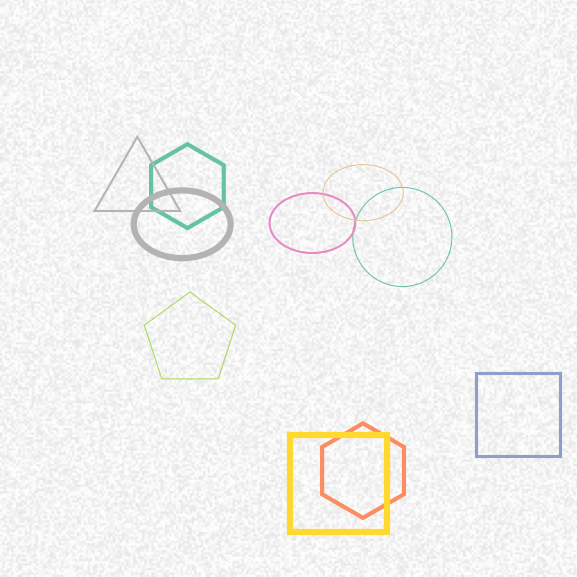[{"shape": "hexagon", "thickness": 2, "radius": 0.36, "center": [0.325, 0.677]}, {"shape": "circle", "thickness": 0.5, "radius": 0.43, "center": [0.697, 0.589]}, {"shape": "hexagon", "thickness": 2, "radius": 0.41, "center": [0.629, 0.184]}, {"shape": "square", "thickness": 1.5, "radius": 0.36, "center": [0.897, 0.281]}, {"shape": "oval", "thickness": 1, "radius": 0.37, "center": [0.541, 0.613]}, {"shape": "pentagon", "thickness": 0.5, "radius": 0.42, "center": [0.329, 0.41]}, {"shape": "square", "thickness": 3, "radius": 0.42, "center": [0.586, 0.161]}, {"shape": "oval", "thickness": 0.5, "radius": 0.35, "center": [0.629, 0.666]}, {"shape": "triangle", "thickness": 1, "radius": 0.43, "center": [0.238, 0.677]}, {"shape": "oval", "thickness": 3, "radius": 0.42, "center": [0.315, 0.611]}]